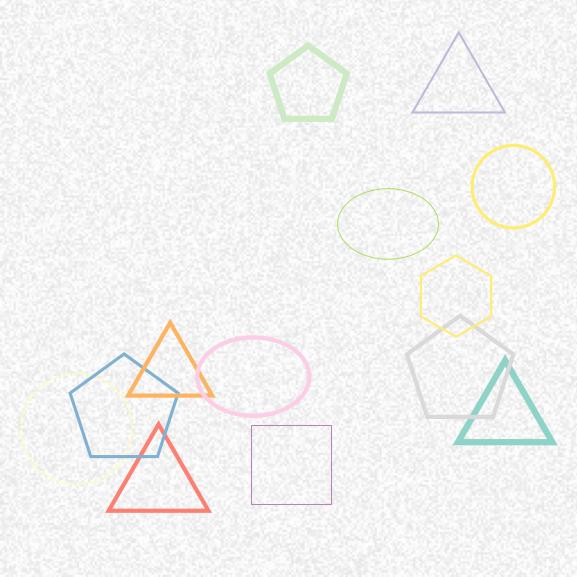[{"shape": "triangle", "thickness": 3, "radius": 0.47, "center": [0.875, 0.281]}, {"shape": "circle", "thickness": 0.5, "radius": 0.48, "center": [0.133, 0.256]}, {"shape": "triangle", "thickness": 1, "radius": 0.46, "center": [0.794, 0.851]}, {"shape": "triangle", "thickness": 2, "radius": 0.5, "center": [0.275, 0.165]}, {"shape": "pentagon", "thickness": 1.5, "radius": 0.49, "center": [0.215, 0.288]}, {"shape": "triangle", "thickness": 2, "radius": 0.42, "center": [0.295, 0.356]}, {"shape": "oval", "thickness": 0.5, "radius": 0.44, "center": [0.672, 0.611]}, {"shape": "oval", "thickness": 2, "radius": 0.49, "center": [0.439, 0.347]}, {"shape": "pentagon", "thickness": 2, "radius": 0.48, "center": [0.797, 0.355]}, {"shape": "square", "thickness": 0.5, "radius": 0.35, "center": [0.504, 0.195]}, {"shape": "pentagon", "thickness": 3, "radius": 0.35, "center": [0.534, 0.85]}, {"shape": "hexagon", "thickness": 1, "radius": 0.35, "center": [0.79, 0.486]}, {"shape": "circle", "thickness": 1.5, "radius": 0.36, "center": [0.889, 0.676]}]